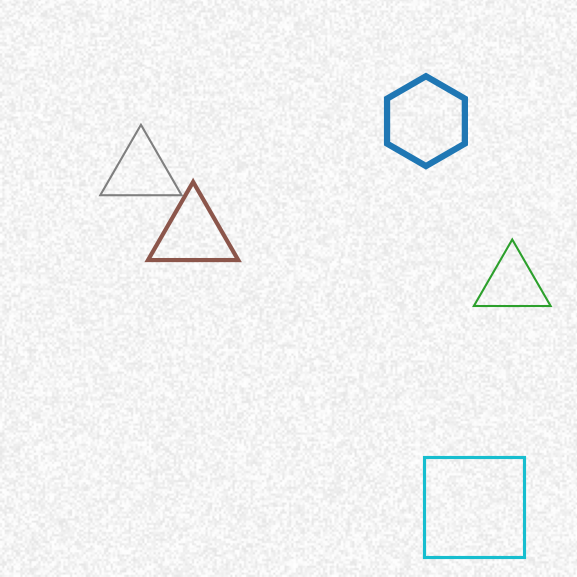[{"shape": "hexagon", "thickness": 3, "radius": 0.39, "center": [0.738, 0.789]}, {"shape": "triangle", "thickness": 1, "radius": 0.38, "center": [0.887, 0.508]}, {"shape": "triangle", "thickness": 2, "radius": 0.45, "center": [0.334, 0.594]}, {"shape": "triangle", "thickness": 1, "radius": 0.41, "center": [0.244, 0.702]}, {"shape": "square", "thickness": 1.5, "radius": 0.43, "center": [0.82, 0.122]}]